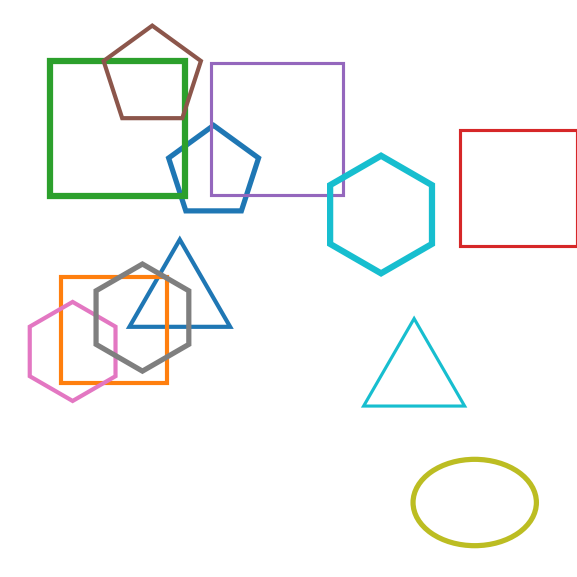[{"shape": "triangle", "thickness": 2, "radius": 0.5, "center": [0.311, 0.484]}, {"shape": "pentagon", "thickness": 2.5, "radius": 0.41, "center": [0.37, 0.7]}, {"shape": "square", "thickness": 2, "radius": 0.46, "center": [0.197, 0.428]}, {"shape": "square", "thickness": 3, "radius": 0.58, "center": [0.203, 0.777]}, {"shape": "square", "thickness": 1.5, "radius": 0.5, "center": [0.898, 0.674]}, {"shape": "square", "thickness": 1.5, "radius": 0.57, "center": [0.48, 0.775]}, {"shape": "pentagon", "thickness": 2, "radius": 0.44, "center": [0.264, 0.866]}, {"shape": "hexagon", "thickness": 2, "radius": 0.43, "center": [0.126, 0.391]}, {"shape": "hexagon", "thickness": 2.5, "radius": 0.46, "center": [0.247, 0.449]}, {"shape": "oval", "thickness": 2.5, "radius": 0.53, "center": [0.822, 0.129]}, {"shape": "hexagon", "thickness": 3, "radius": 0.51, "center": [0.66, 0.628]}, {"shape": "triangle", "thickness": 1.5, "radius": 0.5, "center": [0.717, 0.347]}]